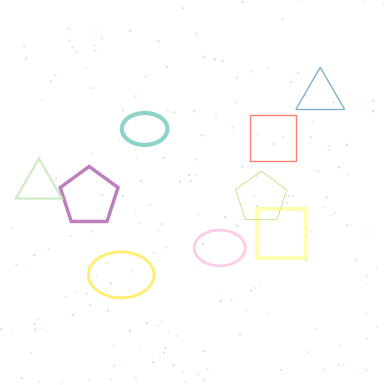[{"shape": "oval", "thickness": 3, "radius": 0.3, "center": [0.376, 0.665]}, {"shape": "square", "thickness": 3, "radius": 0.32, "center": [0.731, 0.393]}, {"shape": "square", "thickness": 1, "radius": 0.3, "center": [0.709, 0.641]}, {"shape": "triangle", "thickness": 1, "radius": 0.37, "center": [0.832, 0.752]}, {"shape": "pentagon", "thickness": 0.5, "radius": 0.35, "center": [0.678, 0.486]}, {"shape": "oval", "thickness": 2, "radius": 0.33, "center": [0.571, 0.356]}, {"shape": "pentagon", "thickness": 2.5, "radius": 0.39, "center": [0.231, 0.489]}, {"shape": "triangle", "thickness": 1.5, "radius": 0.35, "center": [0.101, 0.519]}, {"shape": "oval", "thickness": 2, "radius": 0.43, "center": [0.315, 0.286]}]